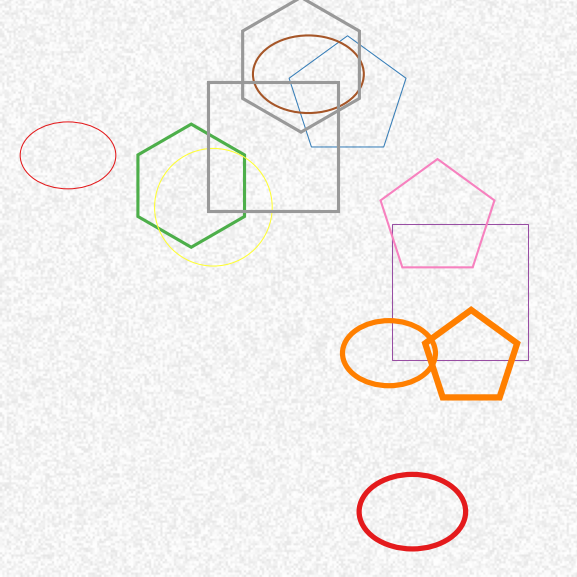[{"shape": "oval", "thickness": 0.5, "radius": 0.41, "center": [0.118, 0.73]}, {"shape": "oval", "thickness": 2.5, "radius": 0.46, "center": [0.714, 0.113]}, {"shape": "pentagon", "thickness": 0.5, "radius": 0.53, "center": [0.602, 0.831]}, {"shape": "hexagon", "thickness": 1.5, "radius": 0.53, "center": [0.331, 0.678]}, {"shape": "square", "thickness": 0.5, "radius": 0.59, "center": [0.797, 0.493]}, {"shape": "pentagon", "thickness": 3, "radius": 0.42, "center": [0.816, 0.379]}, {"shape": "oval", "thickness": 2.5, "radius": 0.4, "center": [0.674, 0.388]}, {"shape": "circle", "thickness": 0.5, "radius": 0.51, "center": [0.37, 0.64]}, {"shape": "oval", "thickness": 1, "radius": 0.48, "center": [0.534, 0.871]}, {"shape": "pentagon", "thickness": 1, "radius": 0.52, "center": [0.758, 0.62]}, {"shape": "square", "thickness": 1.5, "radius": 0.56, "center": [0.473, 0.745]}, {"shape": "hexagon", "thickness": 1.5, "radius": 0.58, "center": [0.521, 0.887]}]